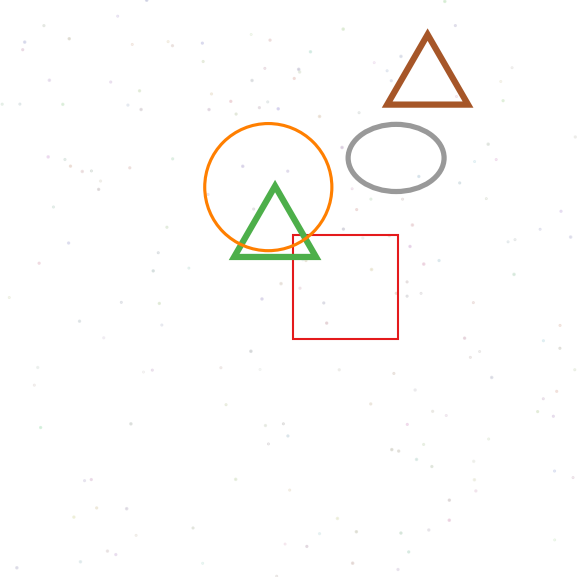[{"shape": "square", "thickness": 1, "radius": 0.45, "center": [0.598, 0.502]}, {"shape": "triangle", "thickness": 3, "radius": 0.41, "center": [0.476, 0.595]}, {"shape": "circle", "thickness": 1.5, "radius": 0.55, "center": [0.465, 0.675]}, {"shape": "triangle", "thickness": 3, "radius": 0.4, "center": [0.74, 0.858]}, {"shape": "oval", "thickness": 2.5, "radius": 0.42, "center": [0.686, 0.726]}]